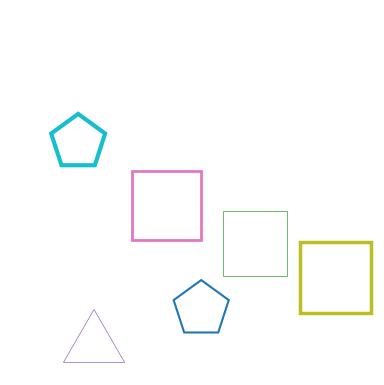[{"shape": "pentagon", "thickness": 1.5, "radius": 0.38, "center": [0.523, 0.197]}, {"shape": "square", "thickness": 0.5, "radius": 0.42, "center": [0.662, 0.367]}, {"shape": "triangle", "thickness": 0.5, "radius": 0.46, "center": [0.244, 0.104]}, {"shape": "square", "thickness": 2, "radius": 0.45, "center": [0.432, 0.467]}, {"shape": "square", "thickness": 2.5, "radius": 0.46, "center": [0.871, 0.279]}, {"shape": "pentagon", "thickness": 3, "radius": 0.37, "center": [0.203, 0.63]}]